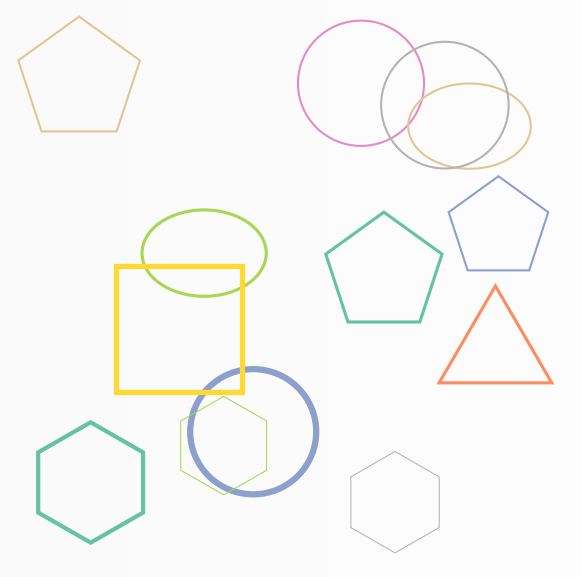[{"shape": "hexagon", "thickness": 2, "radius": 0.52, "center": [0.156, 0.164]}, {"shape": "pentagon", "thickness": 1.5, "radius": 0.53, "center": [0.66, 0.527]}, {"shape": "triangle", "thickness": 1.5, "radius": 0.56, "center": [0.852, 0.392]}, {"shape": "circle", "thickness": 3, "radius": 0.54, "center": [0.436, 0.252]}, {"shape": "pentagon", "thickness": 1, "radius": 0.45, "center": [0.858, 0.604]}, {"shape": "circle", "thickness": 1, "radius": 0.54, "center": [0.621, 0.855]}, {"shape": "hexagon", "thickness": 0.5, "radius": 0.43, "center": [0.385, 0.227]}, {"shape": "oval", "thickness": 1.5, "radius": 0.53, "center": [0.351, 0.561]}, {"shape": "square", "thickness": 2.5, "radius": 0.54, "center": [0.307, 0.429]}, {"shape": "oval", "thickness": 1, "radius": 0.53, "center": [0.808, 0.781]}, {"shape": "pentagon", "thickness": 1, "radius": 0.55, "center": [0.136, 0.861]}, {"shape": "circle", "thickness": 1, "radius": 0.55, "center": [0.765, 0.817]}, {"shape": "hexagon", "thickness": 0.5, "radius": 0.44, "center": [0.68, 0.13]}]